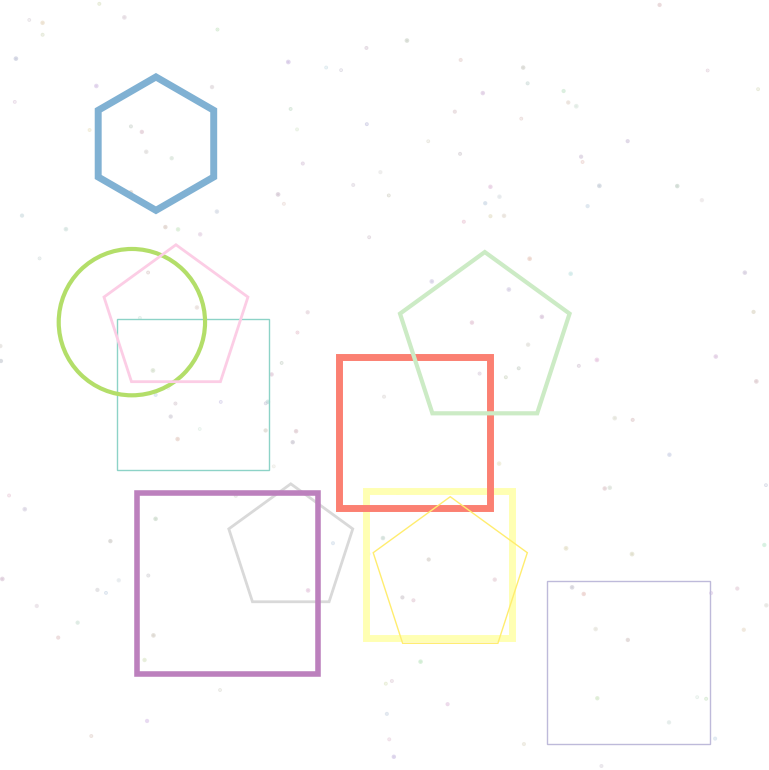[{"shape": "square", "thickness": 0.5, "radius": 0.49, "center": [0.251, 0.488]}, {"shape": "square", "thickness": 2.5, "radius": 0.48, "center": [0.57, 0.267]}, {"shape": "square", "thickness": 0.5, "radius": 0.53, "center": [0.816, 0.139]}, {"shape": "square", "thickness": 2.5, "radius": 0.49, "center": [0.539, 0.438]}, {"shape": "hexagon", "thickness": 2.5, "radius": 0.43, "center": [0.203, 0.813]}, {"shape": "circle", "thickness": 1.5, "radius": 0.48, "center": [0.171, 0.582]}, {"shape": "pentagon", "thickness": 1, "radius": 0.49, "center": [0.229, 0.584]}, {"shape": "pentagon", "thickness": 1, "radius": 0.42, "center": [0.378, 0.287]}, {"shape": "square", "thickness": 2, "radius": 0.59, "center": [0.295, 0.242]}, {"shape": "pentagon", "thickness": 1.5, "radius": 0.58, "center": [0.63, 0.557]}, {"shape": "pentagon", "thickness": 0.5, "radius": 0.53, "center": [0.585, 0.25]}]